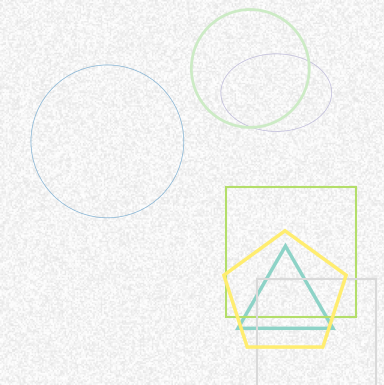[{"shape": "triangle", "thickness": 2.5, "radius": 0.71, "center": [0.741, 0.218]}, {"shape": "oval", "thickness": 0.5, "radius": 0.72, "center": [0.718, 0.759]}, {"shape": "circle", "thickness": 0.5, "radius": 0.99, "center": [0.279, 0.633]}, {"shape": "square", "thickness": 1.5, "radius": 0.84, "center": [0.755, 0.346]}, {"shape": "square", "thickness": 1.5, "radius": 0.77, "center": [0.823, 0.12]}, {"shape": "circle", "thickness": 2, "radius": 0.77, "center": [0.65, 0.822]}, {"shape": "pentagon", "thickness": 2.5, "radius": 0.83, "center": [0.74, 0.234]}]